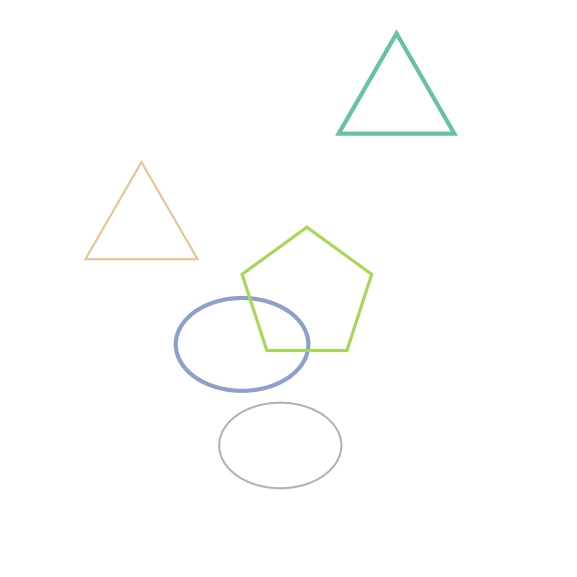[{"shape": "triangle", "thickness": 2, "radius": 0.58, "center": [0.687, 0.826]}, {"shape": "oval", "thickness": 2, "radius": 0.57, "center": [0.419, 0.403]}, {"shape": "pentagon", "thickness": 1.5, "radius": 0.59, "center": [0.531, 0.488]}, {"shape": "triangle", "thickness": 1, "radius": 0.56, "center": [0.245, 0.606]}, {"shape": "oval", "thickness": 1, "radius": 0.53, "center": [0.485, 0.228]}]